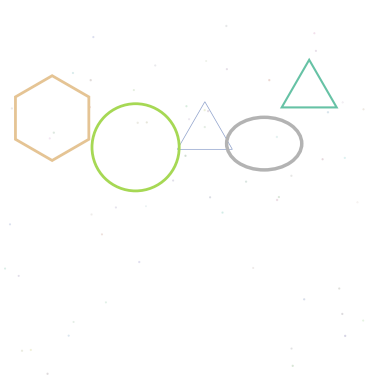[{"shape": "triangle", "thickness": 1.5, "radius": 0.41, "center": [0.803, 0.762]}, {"shape": "triangle", "thickness": 0.5, "radius": 0.41, "center": [0.532, 0.653]}, {"shape": "circle", "thickness": 2, "radius": 0.57, "center": [0.352, 0.617]}, {"shape": "hexagon", "thickness": 2, "radius": 0.55, "center": [0.135, 0.693]}, {"shape": "oval", "thickness": 2.5, "radius": 0.49, "center": [0.686, 0.627]}]